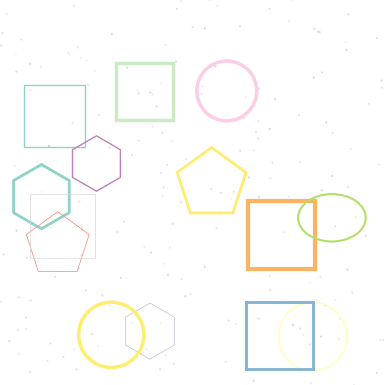[{"shape": "square", "thickness": 1, "radius": 0.4, "center": [0.141, 0.699]}, {"shape": "hexagon", "thickness": 2, "radius": 0.42, "center": [0.108, 0.489]}, {"shape": "circle", "thickness": 1, "radius": 0.44, "center": [0.812, 0.126]}, {"shape": "hexagon", "thickness": 0.5, "radius": 0.36, "center": [0.39, 0.14]}, {"shape": "pentagon", "thickness": 0.5, "radius": 0.43, "center": [0.15, 0.364]}, {"shape": "square", "thickness": 2, "radius": 0.43, "center": [0.725, 0.129]}, {"shape": "square", "thickness": 3, "radius": 0.44, "center": [0.732, 0.389]}, {"shape": "oval", "thickness": 1.5, "radius": 0.44, "center": [0.862, 0.434]}, {"shape": "circle", "thickness": 2.5, "radius": 0.39, "center": [0.589, 0.764]}, {"shape": "square", "thickness": 0.5, "radius": 0.42, "center": [0.162, 0.412]}, {"shape": "hexagon", "thickness": 1, "radius": 0.36, "center": [0.251, 0.575]}, {"shape": "square", "thickness": 2.5, "radius": 0.37, "center": [0.376, 0.763]}, {"shape": "circle", "thickness": 2.5, "radius": 0.42, "center": [0.289, 0.13]}, {"shape": "pentagon", "thickness": 2, "radius": 0.47, "center": [0.55, 0.523]}]